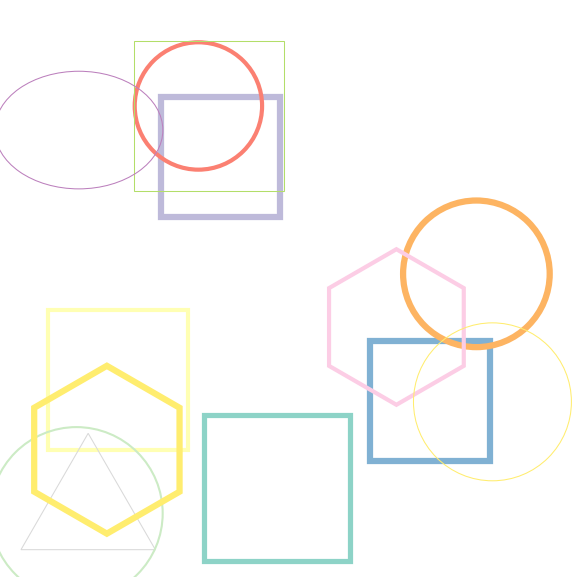[{"shape": "square", "thickness": 2.5, "radius": 0.63, "center": [0.479, 0.154]}, {"shape": "square", "thickness": 2, "radius": 0.61, "center": [0.204, 0.342]}, {"shape": "square", "thickness": 3, "radius": 0.52, "center": [0.382, 0.727]}, {"shape": "circle", "thickness": 2, "radius": 0.55, "center": [0.344, 0.816]}, {"shape": "square", "thickness": 3, "radius": 0.52, "center": [0.744, 0.305]}, {"shape": "circle", "thickness": 3, "radius": 0.63, "center": [0.825, 0.525]}, {"shape": "square", "thickness": 0.5, "radius": 0.65, "center": [0.362, 0.799]}, {"shape": "hexagon", "thickness": 2, "radius": 0.67, "center": [0.686, 0.433]}, {"shape": "triangle", "thickness": 0.5, "radius": 0.67, "center": [0.153, 0.114]}, {"shape": "oval", "thickness": 0.5, "radius": 0.73, "center": [0.137, 0.774]}, {"shape": "circle", "thickness": 1, "radius": 0.75, "center": [0.132, 0.11]}, {"shape": "hexagon", "thickness": 3, "radius": 0.73, "center": [0.185, 0.22]}, {"shape": "circle", "thickness": 0.5, "radius": 0.68, "center": [0.853, 0.303]}]